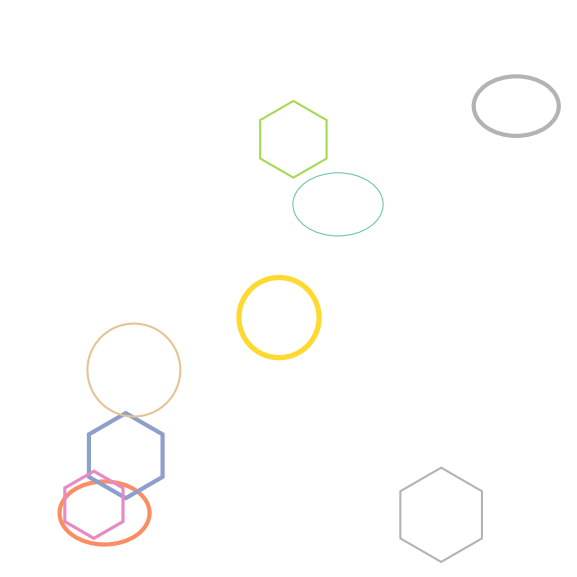[{"shape": "oval", "thickness": 0.5, "radius": 0.39, "center": [0.585, 0.645]}, {"shape": "oval", "thickness": 2, "radius": 0.39, "center": [0.181, 0.111]}, {"shape": "hexagon", "thickness": 2, "radius": 0.37, "center": [0.218, 0.21]}, {"shape": "hexagon", "thickness": 1.5, "radius": 0.29, "center": [0.163, 0.125]}, {"shape": "hexagon", "thickness": 1, "radius": 0.33, "center": [0.508, 0.758]}, {"shape": "circle", "thickness": 2.5, "radius": 0.35, "center": [0.483, 0.449]}, {"shape": "circle", "thickness": 1, "radius": 0.4, "center": [0.232, 0.358]}, {"shape": "oval", "thickness": 2, "radius": 0.37, "center": [0.894, 0.815]}, {"shape": "hexagon", "thickness": 1, "radius": 0.41, "center": [0.764, 0.108]}]